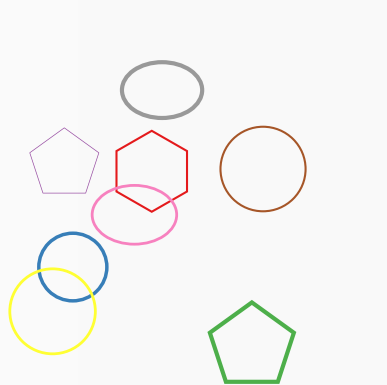[{"shape": "hexagon", "thickness": 1.5, "radius": 0.53, "center": [0.392, 0.555]}, {"shape": "circle", "thickness": 2.5, "radius": 0.44, "center": [0.188, 0.306]}, {"shape": "pentagon", "thickness": 3, "radius": 0.57, "center": [0.65, 0.101]}, {"shape": "pentagon", "thickness": 0.5, "radius": 0.47, "center": [0.166, 0.574]}, {"shape": "circle", "thickness": 2, "radius": 0.55, "center": [0.136, 0.191]}, {"shape": "circle", "thickness": 1.5, "radius": 0.55, "center": [0.679, 0.561]}, {"shape": "oval", "thickness": 2, "radius": 0.55, "center": [0.347, 0.442]}, {"shape": "oval", "thickness": 3, "radius": 0.52, "center": [0.418, 0.766]}]